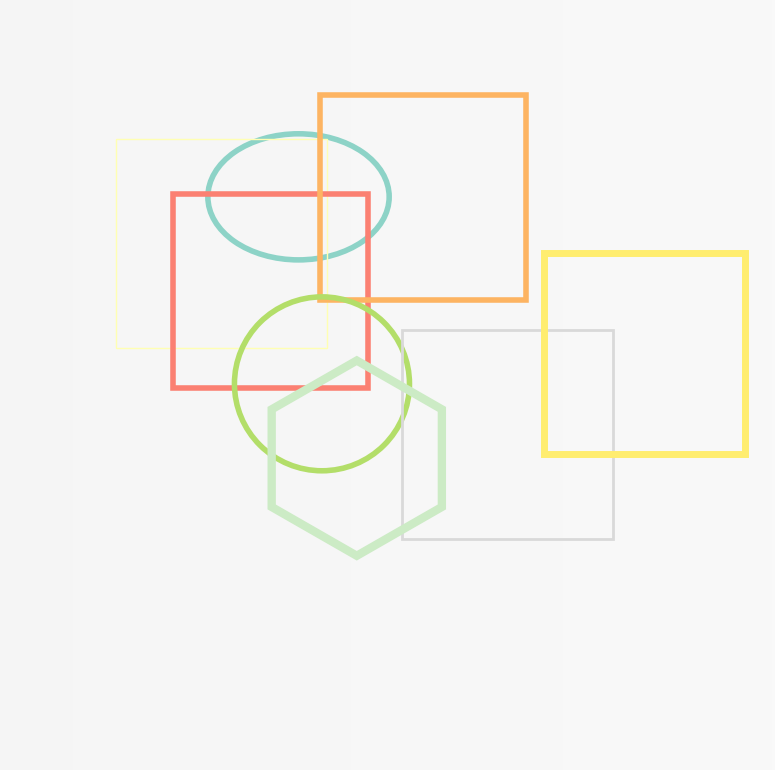[{"shape": "oval", "thickness": 2, "radius": 0.58, "center": [0.385, 0.744]}, {"shape": "square", "thickness": 0.5, "radius": 0.68, "center": [0.286, 0.683]}, {"shape": "square", "thickness": 2, "radius": 0.63, "center": [0.349, 0.622]}, {"shape": "square", "thickness": 2, "radius": 0.67, "center": [0.546, 0.743]}, {"shape": "circle", "thickness": 2, "radius": 0.56, "center": [0.415, 0.502]}, {"shape": "square", "thickness": 1, "radius": 0.68, "center": [0.655, 0.436]}, {"shape": "hexagon", "thickness": 3, "radius": 0.63, "center": [0.46, 0.405]}, {"shape": "square", "thickness": 2.5, "radius": 0.65, "center": [0.832, 0.541]}]